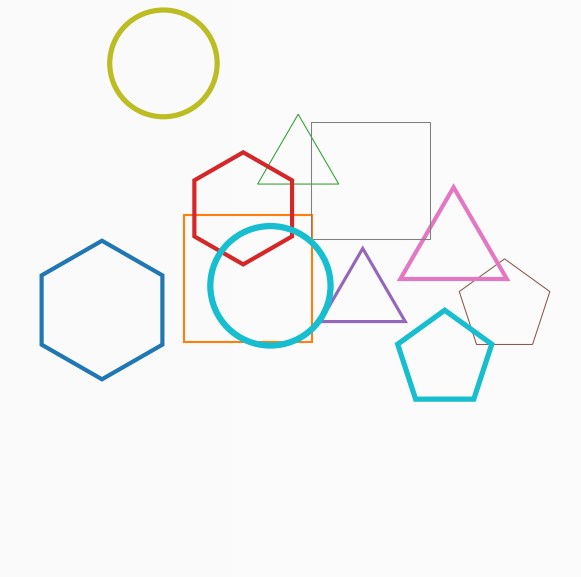[{"shape": "hexagon", "thickness": 2, "radius": 0.6, "center": [0.175, 0.462]}, {"shape": "square", "thickness": 1, "radius": 0.55, "center": [0.426, 0.517]}, {"shape": "triangle", "thickness": 0.5, "radius": 0.4, "center": [0.513, 0.721]}, {"shape": "hexagon", "thickness": 2, "radius": 0.49, "center": [0.418, 0.638]}, {"shape": "triangle", "thickness": 1.5, "radius": 0.42, "center": [0.624, 0.485]}, {"shape": "pentagon", "thickness": 0.5, "radius": 0.41, "center": [0.868, 0.469]}, {"shape": "triangle", "thickness": 2, "radius": 0.53, "center": [0.78, 0.569]}, {"shape": "square", "thickness": 0.5, "radius": 0.51, "center": [0.638, 0.686]}, {"shape": "circle", "thickness": 2.5, "radius": 0.46, "center": [0.281, 0.889]}, {"shape": "pentagon", "thickness": 2.5, "radius": 0.43, "center": [0.765, 0.377]}, {"shape": "circle", "thickness": 3, "radius": 0.52, "center": [0.465, 0.504]}]